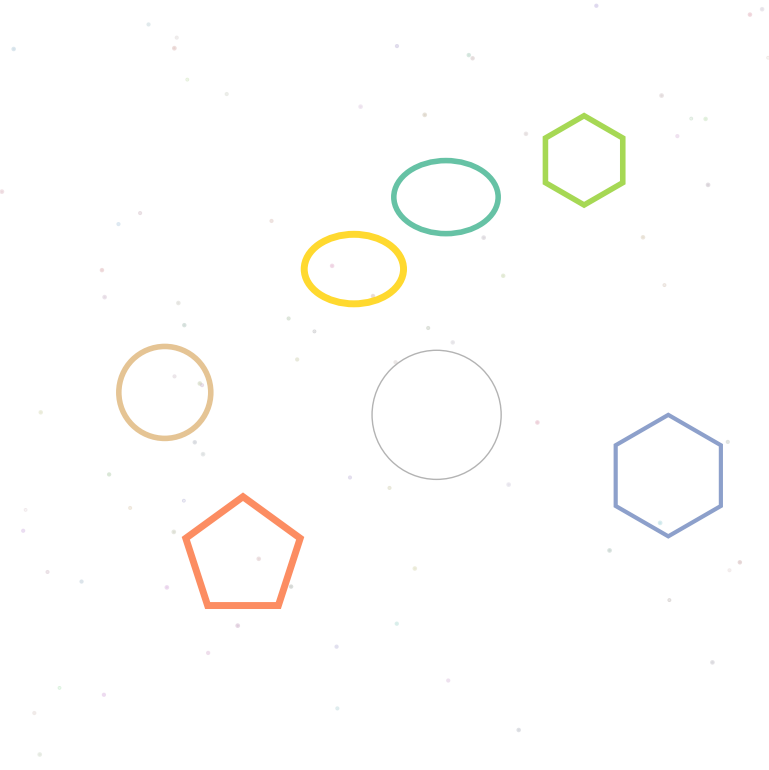[{"shape": "oval", "thickness": 2, "radius": 0.34, "center": [0.579, 0.744]}, {"shape": "pentagon", "thickness": 2.5, "radius": 0.39, "center": [0.316, 0.277]}, {"shape": "hexagon", "thickness": 1.5, "radius": 0.39, "center": [0.868, 0.382]}, {"shape": "hexagon", "thickness": 2, "radius": 0.29, "center": [0.759, 0.792]}, {"shape": "oval", "thickness": 2.5, "radius": 0.32, "center": [0.46, 0.651]}, {"shape": "circle", "thickness": 2, "radius": 0.3, "center": [0.214, 0.49]}, {"shape": "circle", "thickness": 0.5, "radius": 0.42, "center": [0.567, 0.461]}]